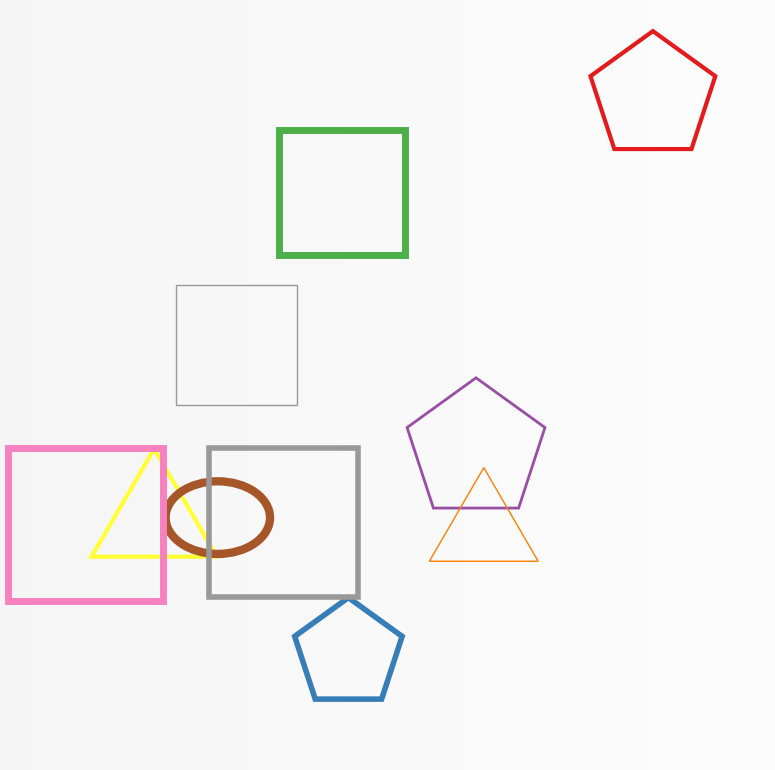[{"shape": "pentagon", "thickness": 1.5, "radius": 0.42, "center": [0.842, 0.875]}, {"shape": "pentagon", "thickness": 2, "radius": 0.36, "center": [0.45, 0.151]}, {"shape": "square", "thickness": 2.5, "radius": 0.41, "center": [0.442, 0.75]}, {"shape": "pentagon", "thickness": 1, "radius": 0.47, "center": [0.614, 0.416]}, {"shape": "triangle", "thickness": 0.5, "radius": 0.41, "center": [0.624, 0.312]}, {"shape": "triangle", "thickness": 1.5, "radius": 0.47, "center": [0.199, 0.324]}, {"shape": "oval", "thickness": 3, "radius": 0.34, "center": [0.281, 0.328]}, {"shape": "square", "thickness": 2.5, "radius": 0.5, "center": [0.11, 0.319]}, {"shape": "square", "thickness": 0.5, "radius": 0.39, "center": [0.306, 0.552]}, {"shape": "square", "thickness": 2, "radius": 0.48, "center": [0.366, 0.321]}]